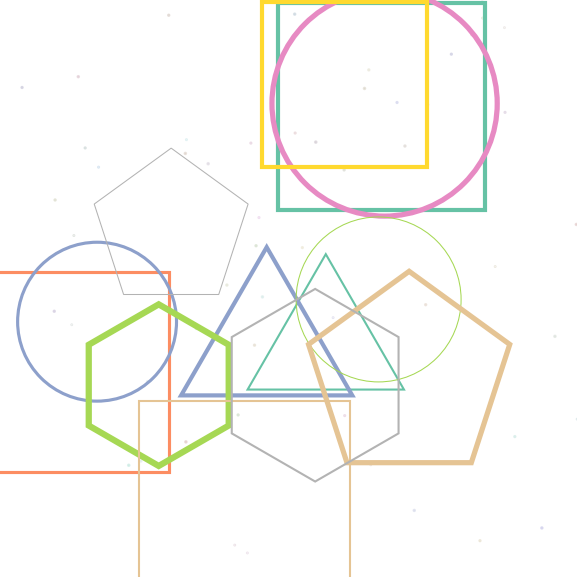[{"shape": "square", "thickness": 2, "radius": 0.89, "center": [0.661, 0.814]}, {"shape": "triangle", "thickness": 1, "radius": 0.78, "center": [0.564, 0.403]}, {"shape": "square", "thickness": 1.5, "radius": 0.86, "center": [0.12, 0.355]}, {"shape": "triangle", "thickness": 2, "radius": 0.86, "center": [0.462, 0.4]}, {"shape": "circle", "thickness": 1.5, "radius": 0.69, "center": [0.168, 0.442]}, {"shape": "circle", "thickness": 2.5, "radius": 0.98, "center": [0.666, 0.82]}, {"shape": "circle", "thickness": 0.5, "radius": 0.71, "center": [0.656, 0.481]}, {"shape": "hexagon", "thickness": 3, "radius": 0.7, "center": [0.275, 0.332]}, {"shape": "square", "thickness": 2, "radius": 0.71, "center": [0.597, 0.853]}, {"shape": "pentagon", "thickness": 2.5, "radius": 0.92, "center": [0.708, 0.346]}, {"shape": "square", "thickness": 1, "radius": 0.91, "center": [0.423, 0.123]}, {"shape": "pentagon", "thickness": 0.5, "radius": 0.7, "center": [0.296, 0.603]}, {"shape": "hexagon", "thickness": 1, "radius": 0.83, "center": [0.546, 0.332]}]